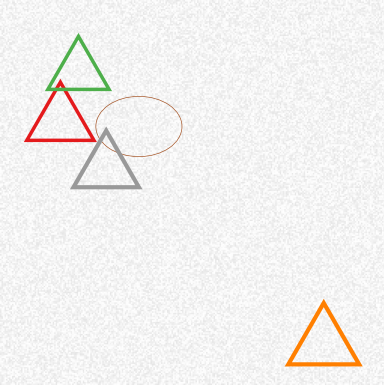[{"shape": "triangle", "thickness": 2.5, "radius": 0.5, "center": [0.157, 0.686]}, {"shape": "triangle", "thickness": 2.5, "radius": 0.46, "center": [0.204, 0.814]}, {"shape": "triangle", "thickness": 3, "radius": 0.53, "center": [0.841, 0.107]}, {"shape": "oval", "thickness": 0.5, "radius": 0.56, "center": [0.361, 0.671]}, {"shape": "triangle", "thickness": 3, "radius": 0.49, "center": [0.276, 0.563]}]